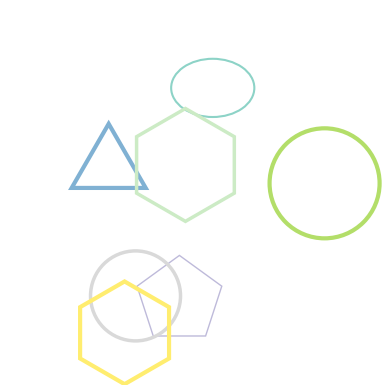[{"shape": "oval", "thickness": 1.5, "radius": 0.54, "center": [0.553, 0.772]}, {"shape": "pentagon", "thickness": 1, "radius": 0.58, "center": [0.466, 0.221]}, {"shape": "triangle", "thickness": 3, "radius": 0.56, "center": [0.282, 0.567]}, {"shape": "circle", "thickness": 3, "radius": 0.71, "center": [0.843, 0.524]}, {"shape": "circle", "thickness": 2.5, "radius": 0.58, "center": [0.352, 0.231]}, {"shape": "hexagon", "thickness": 2.5, "radius": 0.73, "center": [0.482, 0.572]}, {"shape": "hexagon", "thickness": 3, "radius": 0.67, "center": [0.324, 0.136]}]